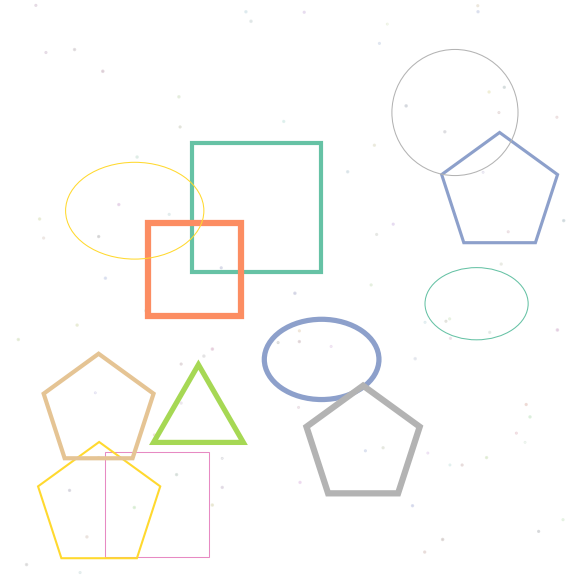[{"shape": "oval", "thickness": 0.5, "radius": 0.45, "center": [0.825, 0.473]}, {"shape": "square", "thickness": 2, "radius": 0.56, "center": [0.444, 0.64]}, {"shape": "square", "thickness": 3, "radius": 0.41, "center": [0.337, 0.532]}, {"shape": "oval", "thickness": 2.5, "radius": 0.5, "center": [0.557, 0.377]}, {"shape": "pentagon", "thickness": 1.5, "radius": 0.53, "center": [0.865, 0.664]}, {"shape": "square", "thickness": 0.5, "radius": 0.45, "center": [0.272, 0.125]}, {"shape": "triangle", "thickness": 2.5, "radius": 0.45, "center": [0.344, 0.278]}, {"shape": "oval", "thickness": 0.5, "radius": 0.6, "center": [0.233, 0.634]}, {"shape": "pentagon", "thickness": 1, "radius": 0.56, "center": [0.172, 0.123]}, {"shape": "pentagon", "thickness": 2, "radius": 0.5, "center": [0.171, 0.287]}, {"shape": "pentagon", "thickness": 3, "radius": 0.52, "center": [0.629, 0.228]}, {"shape": "circle", "thickness": 0.5, "radius": 0.55, "center": [0.788, 0.804]}]